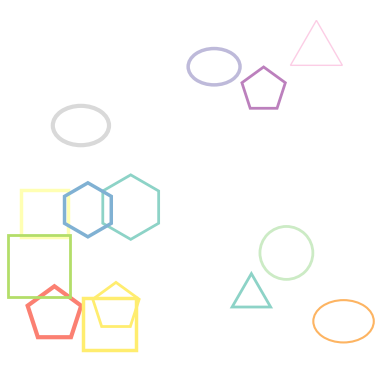[{"shape": "hexagon", "thickness": 2, "radius": 0.42, "center": [0.34, 0.462]}, {"shape": "triangle", "thickness": 2, "radius": 0.29, "center": [0.653, 0.231]}, {"shape": "square", "thickness": 2.5, "radius": 0.31, "center": [0.115, 0.446]}, {"shape": "oval", "thickness": 2.5, "radius": 0.34, "center": [0.556, 0.827]}, {"shape": "pentagon", "thickness": 3, "radius": 0.37, "center": [0.141, 0.183]}, {"shape": "hexagon", "thickness": 2.5, "radius": 0.35, "center": [0.228, 0.455]}, {"shape": "oval", "thickness": 1.5, "radius": 0.39, "center": [0.892, 0.165]}, {"shape": "square", "thickness": 2, "radius": 0.4, "center": [0.102, 0.309]}, {"shape": "triangle", "thickness": 1, "radius": 0.39, "center": [0.822, 0.869]}, {"shape": "oval", "thickness": 3, "radius": 0.37, "center": [0.21, 0.674]}, {"shape": "pentagon", "thickness": 2, "radius": 0.3, "center": [0.685, 0.767]}, {"shape": "circle", "thickness": 2, "radius": 0.34, "center": [0.744, 0.343]}, {"shape": "pentagon", "thickness": 2, "radius": 0.32, "center": [0.301, 0.203]}, {"shape": "square", "thickness": 2.5, "radius": 0.34, "center": [0.285, 0.158]}]